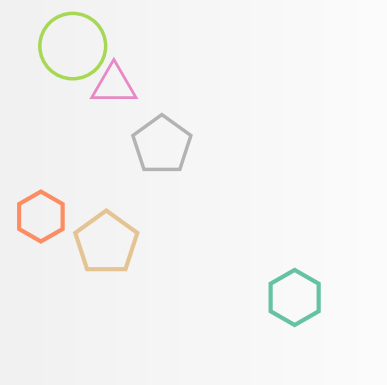[{"shape": "hexagon", "thickness": 3, "radius": 0.36, "center": [0.76, 0.227]}, {"shape": "hexagon", "thickness": 3, "radius": 0.32, "center": [0.106, 0.438]}, {"shape": "triangle", "thickness": 2, "radius": 0.33, "center": [0.294, 0.779]}, {"shape": "circle", "thickness": 2.5, "radius": 0.42, "center": [0.188, 0.88]}, {"shape": "pentagon", "thickness": 3, "radius": 0.42, "center": [0.274, 0.369]}, {"shape": "pentagon", "thickness": 2.5, "radius": 0.39, "center": [0.418, 0.624]}]